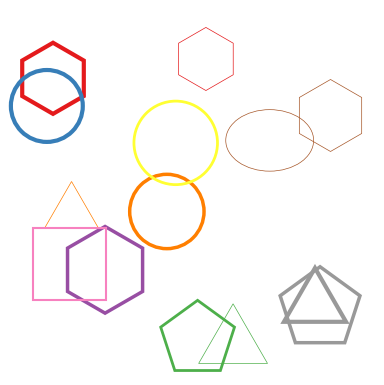[{"shape": "hexagon", "thickness": 3, "radius": 0.46, "center": [0.138, 0.797]}, {"shape": "hexagon", "thickness": 0.5, "radius": 0.41, "center": [0.535, 0.847]}, {"shape": "circle", "thickness": 3, "radius": 0.47, "center": [0.122, 0.725]}, {"shape": "pentagon", "thickness": 2, "radius": 0.5, "center": [0.513, 0.119]}, {"shape": "triangle", "thickness": 0.5, "radius": 0.52, "center": [0.605, 0.108]}, {"shape": "hexagon", "thickness": 2.5, "radius": 0.56, "center": [0.273, 0.299]}, {"shape": "circle", "thickness": 2.5, "radius": 0.48, "center": [0.433, 0.451]}, {"shape": "triangle", "thickness": 0.5, "radius": 0.41, "center": [0.186, 0.447]}, {"shape": "circle", "thickness": 2, "radius": 0.54, "center": [0.456, 0.629]}, {"shape": "oval", "thickness": 0.5, "radius": 0.57, "center": [0.7, 0.635]}, {"shape": "hexagon", "thickness": 0.5, "radius": 0.47, "center": [0.858, 0.7]}, {"shape": "square", "thickness": 1.5, "radius": 0.47, "center": [0.181, 0.314]}, {"shape": "pentagon", "thickness": 2.5, "radius": 0.55, "center": [0.831, 0.198]}, {"shape": "triangle", "thickness": 3, "radius": 0.47, "center": [0.818, 0.211]}]